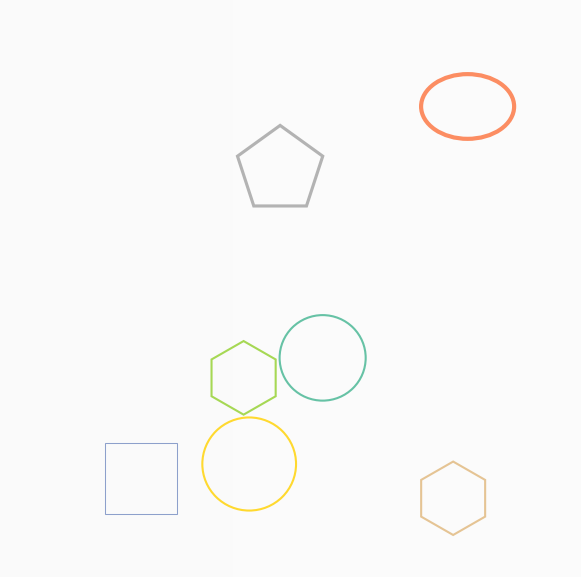[{"shape": "circle", "thickness": 1, "radius": 0.37, "center": [0.555, 0.379]}, {"shape": "oval", "thickness": 2, "radius": 0.4, "center": [0.804, 0.815]}, {"shape": "square", "thickness": 0.5, "radius": 0.31, "center": [0.243, 0.17]}, {"shape": "hexagon", "thickness": 1, "radius": 0.32, "center": [0.419, 0.345]}, {"shape": "circle", "thickness": 1, "radius": 0.4, "center": [0.429, 0.196]}, {"shape": "hexagon", "thickness": 1, "radius": 0.32, "center": [0.78, 0.136]}, {"shape": "pentagon", "thickness": 1.5, "radius": 0.39, "center": [0.482, 0.705]}]